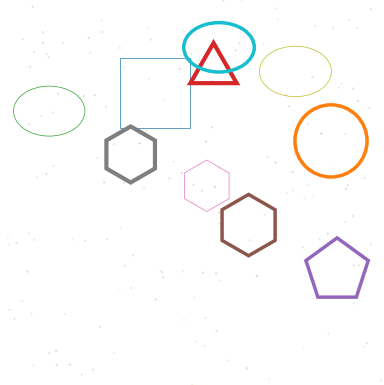[{"shape": "square", "thickness": 0.5, "radius": 0.45, "center": [0.403, 0.758]}, {"shape": "circle", "thickness": 2.5, "radius": 0.47, "center": [0.86, 0.634]}, {"shape": "oval", "thickness": 0.5, "radius": 0.46, "center": [0.128, 0.711]}, {"shape": "triangle", "thickness": 3, "radius": 0.35, "center": [0.555, 0.819]}, {"shape": "pentagon", "thickness": 2.5, "radius": 0.43, "center": [0.876, 0.297]}, {"shape": "hexagon", "thickness": 2.5, "radius": 0.4, "center": [0.646, 0.415]}, {"shape": "hexagon", "thickness": 0.5, "radius": 0.33, "center": [0.537, 0.517]}, {"shape": "hexagon", "thickness": 3, "radius": 0.36, "center": [0.339, 0.599]}, {"shape": "oval", "thickness": 0.5, "radius": 0.47, "center": [0.767, 0.814]}, {"shape": "oval", "thickness": 2.5, "radius": 0.46, "center": [0.569, 0.877]}]